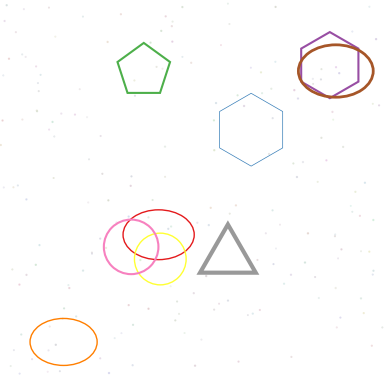[{"shape": "oval", "thickness": 1, "radius": 0.46, "center": [0.412, 0.39]}, {"shape": "hexagon", "thickness": 0.5, "radius": 0.47, "center": [0.652, 0.663]}, {"shape": "pentagon", "thickness": 1.5, "radius": 0.36, "center": [0.373, 0.817]}, {"shape": "hexagon", "thickness": 1.5, "radius": 0.43, "center": [0.857, 0.831]}, {"shape": "oval", "thickness": 1, "radius": 0.44, "center": [0.165, 0.112]}, {"shape": "circle", "thickness": 1, "radius": 0.34, "center": [0.416, 0.327]}, {"shape": "oval", "thickness": 2, "radius": 0.49, "center": [0.872, 0.816]}, {"shape": "circle", "thickness": 1.5, "radius": 0.35, "center": [0.341, 0.359]}, {"shape": "triangle", "thickness": 3, "radius": 0.42, "center": [0.592, 0.333]}]